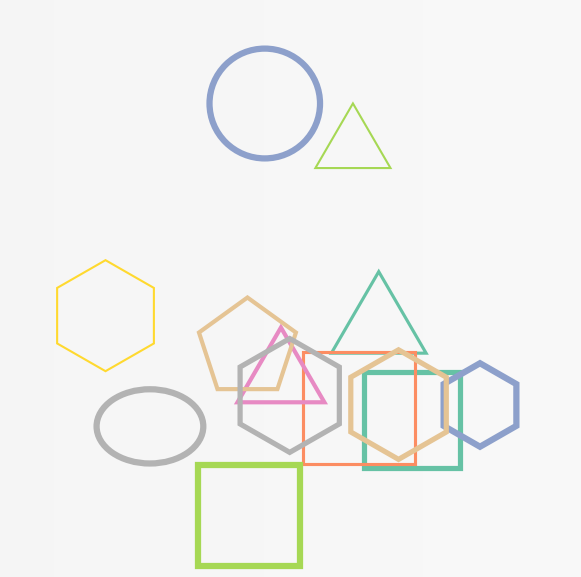[{"shape": "square", "thickness": 2.5, "radius": 0.41, "center": [0.708, 0.272]}, {"shape": "triangle", "thickness": 1.5, "radius": 0.47, "center": [0.652, 0.435]}, {"shape": "square", "thickness": 1.5, "radius": 0.48, "center": [0.618, 0.293]}, {"shape": "hexagon", "thickness": 3, "radius": 0.36, "center": [0.826, 0.298]}, {"shape": "circle", "thickness": 3, "radius": 0.48, "center": [0.456, 0.82]}, {"shape": "triangle", "thickness": 2, "radius": 0.43, "center": [0.483, 0.346]}, {"shape": "triangle", "thickness": 1, "radius": 0.37, "center": [0.607, 0.745]}, {"shape": "square", "thickness": 3, "radius": 0.44, "center": [0.428, 0.107]}, {"shape": "hexagon", "thickness": 1, "radius": 0.48, "center": [0.182, 0.452]}, {"shape": "hexagon", "thickness": 2.5, "radius": 0.47, "center": [0.686, 0.299]}, {"shape": "pentagon", "thickness": 2, "radius": 0.44, "center": [0.426, 0.396]}, {"shape": "hexagon", "thickness": 2.5, "radius": 0.49, "center": [0.498, 0.314]}, {"shape": "oval", "thickness": 3, "radius": 0.46, "center": [0.258, 0.261]}]